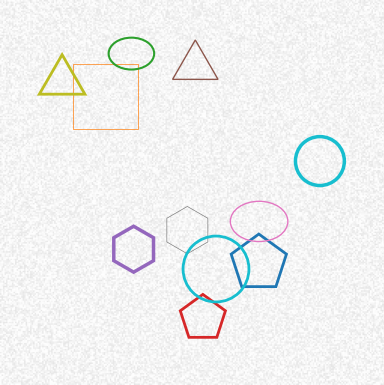[{"shape": "pentagon", "thickness": 2, "radius": 0.38, "center": [0.672, 0.317]}, {"shape": "square", "thickness": 0.5, "radius": 0.42, "center": [0.275, 0.749]}, {"shape": "oval", "thickness": 1.5, "radius": 0.3, "center": [0.341, 0.861]}, {"shape": "pentagon", "thickness": 2, "radius": 0.31, "center": [0.527, 0.174]}, {"shape": "hexagon", "thickness": 2.5, "radius": 0.3, "center": [0.347, 0.353]}, {"shape": "triangle", "thickness": 1, "radius": 0.34, "center": [0.507, 0.828]}, {"shape": "oval", "thickness": 1, "radius": 0.37, "center": [0.673, 0.425]}, {"shape": "hexagon", "thickness": 0.5, "radius": 0.31, "center": [0.487, 0.402]}, {"shape": "triangle", "thickness": 2, "radius": 0.34, "center": [0.161, 0.79]}, {"shape": "circle", "thickness": 2, "radius": 0.43, "center": [0.561, 0.301]}, {"shape": "circle", "thickness": 2.5, "radius": 0.32, "center": [0.831, 0.582]}]